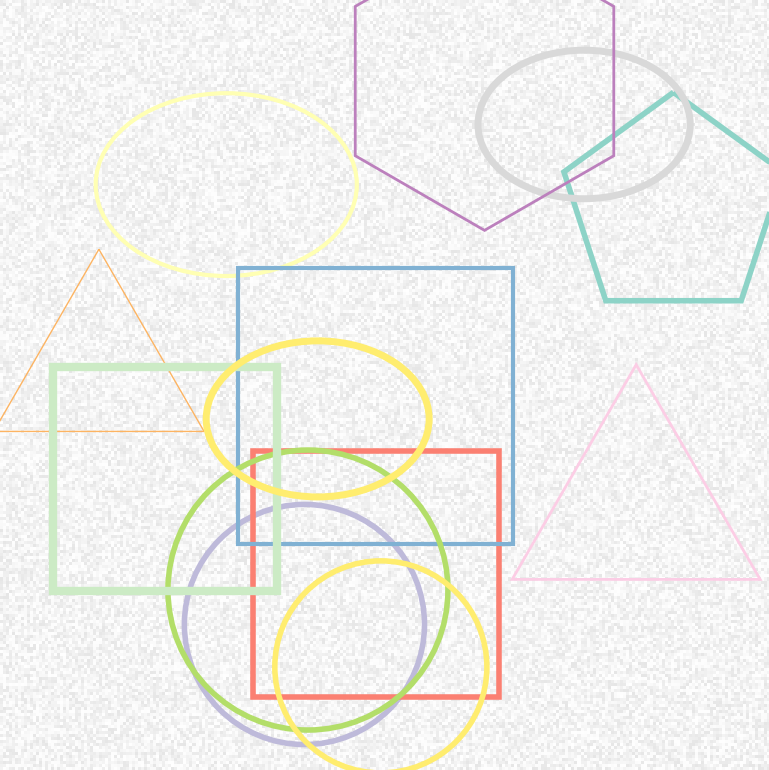[{"shape": "pentagon", "thickness": 2, "radius": 0.75, "center": [0.875, 0.73]}, {"shape": "oval", "thickness": 1.5, "radius": 0.85, "center": [0.294, 0.76]}, {"shape": "circle", "thickness": 2, "radius": 0.78, "center": [0.395, 0.189]}, {"shape": "square", "thickness": 2, "radius": 0.8, "center": [0.489, 0.254]}, {"shape": "square", "thickness": 1.5, "radius": 0.89, "center": [0.487, 0.473]}, {"shape": "triangle", "thickness": 0.5, "radius": 0.79, "center": [0.128, 0.519]}, {"shape": "circle", "thickness": 2, "radius": 0.91, "center": [0.4, 0.234]}, {"shape": "triangle", "thickness": 1, "radius": 0.93, "center": [0.826, 0.34]}, {"shape": "oval", "thickness": 2.5, "radius": 0.69, "center": [0.759, 0.838]}, {"shape": "hexagon", "thickness": 1, "radius": 0.97, "center": [0.629, 0.895]}, {"shape": "square", "thickness": 3, "radius": 0.73, "center": [0.215, 0.378]}, {"shape": "oval", "thickness": 2.5, "radius": 0.72, "center": [0.413, 0.456]}, {"shape": "circle", "thickness": 2, "radius": 0.69, "center": [0.495, 0.134]}]